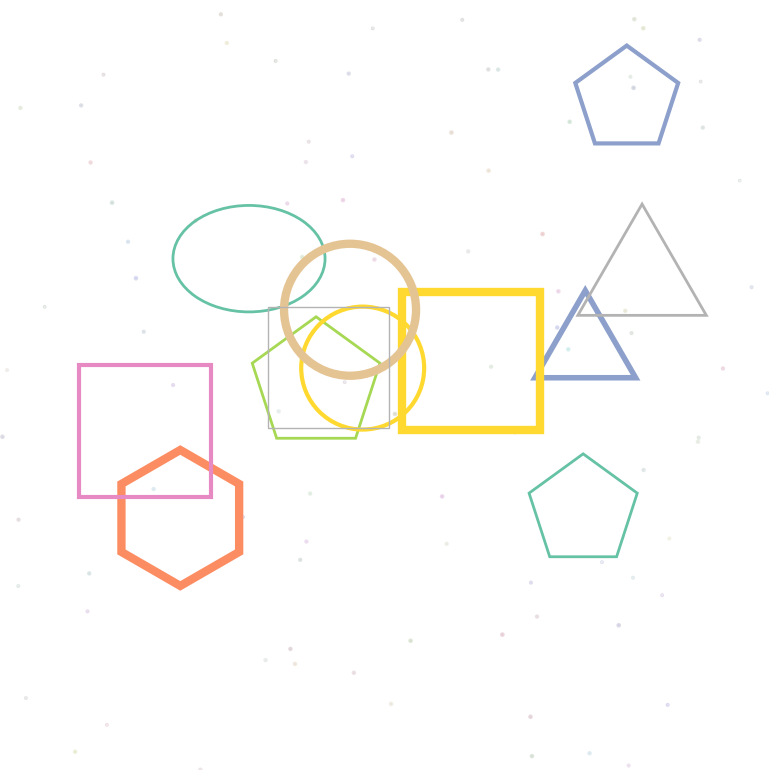[{"shape": "pentagon", "thickness": 1, "radius": 0.37, "center": [0.757, 0.337]}, {"shape": "oval", "thickness": 1, "radius": 0.49, "center": [0.323, 0.664]}, {"shape": "hexagon", "thickness": 3, "radius": 0.44, "center": [0.234, 0.327]}, {"shape": "pentagon", "thickness": 1.5, "radius": 0.35, "center": [0.814, 0.871]}, {"shape": "triangle", "thickness": 2, "radius": 0.38, "center": [0.76, 0.547]}, {"shape": "square", "thickness": 1.5, "radius": 0.43, "center": [0.189, 0.441]}, {"shape": "pentagon", "thickness": 1, "radius": 0.44, "center": [0.411, 0.501]}, {"shape": "square", "thickness": 3, "radius": 0.45, "center": [0.612, 0.531]}, {"shape": "circle", "thickness": 1.5, "radius": 0.4, "center": [0.471, 0.522]}, {"shape": "circle", "thickness": 3, "radius": 0.43, "center": [0.455, 0.598]}, {"shape": "square", "thickness": 0.5, "radius": 0.39, "center": [0.427, 0.523]}, {"shape": "triangle", "thickness": 1, "radius": 0.48, "center": [0.834, 0.639]}]